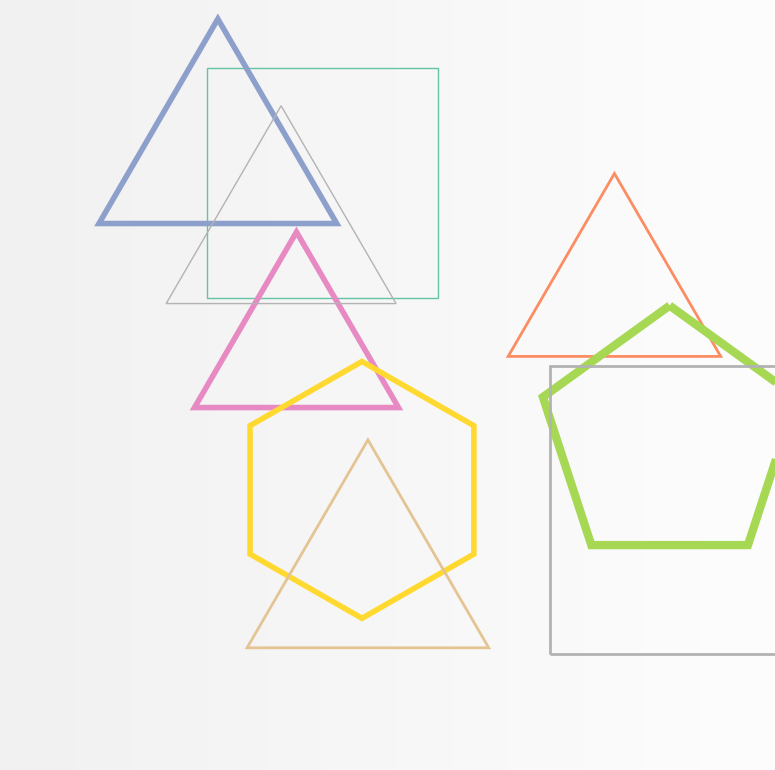[{"shape": "square", "thickness": 0.5, "radius": 0.75, "center": [0.416, 0.762]}, {"shape": "triangle", "thickness": 1, "radius": 0.79, "center": [0.793, 0.616]}, {"shape": "triangle", "thickness": 2, "radius": 0.89, "center": [0.281, 0.798]}, {"shape": "triangle", "thickness": 2, "radius": 0.76, "center": [0.383, 0.547]}, {"shape": "pentagon", "thickness": 3, "radius": 0.86, "center": [0.864, 0.431]}, {"shape": "hexagon", "thickness": 2, "radius": 0.83, "center": [0.467, 0.364]}, {"shape": "triangle", "thickness": 1, "radius": 0.9, "center": [0.475, 0.249]}, {"shape": "square", "thickness": 1, "radius": 0.94, "center": [0.897, 0.337]}, {"shape": "triangle", "thickness": 0.5, "radius": 0.86, "center": [0.363, 0.691]}]